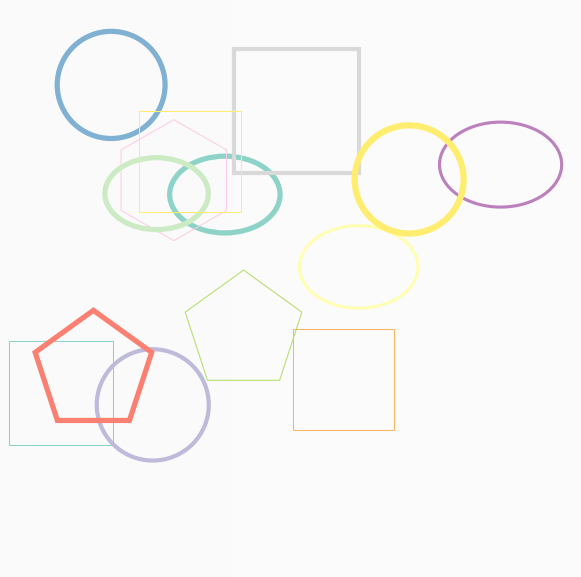[{"shape": "square", "thickness": 0.5, "radius": 0.45, "center": [0.106, 0.319]}, {"shape": "oval", "thickness": 2.5, "radius": 0.47, "center": [0.387, 0.662]}, {"shape": "oval", "thickness": 1.5, "radius": 0.51, "center": [0.617, 0.537]}, {"shape": "circle", "thickness": 2, "radius": 0.48, "center": [0.263, 0.298]}, {"shape": "pentagon", "thickness": 2.5, "radius": 0.53, "center": [0.161, 0.356]}, {"shape": "circle", "thickness": 2.5, "radius": 0.46, "center": [0.191, 0.852]}, {"shape": "square", "thickness": 0.5, "radius": 0.44, "center": [0.591, 0.342]}, {"shape": "pentagon", "thickness": 0.5, "radius": 0.53, "center": [0.419, 0.426]}, {"shape": "hexagon", "thickness": 0.5, "radius": 0.52, "center": [0.299, 0.687]}, {"shape": "square", "thickness": 2, "radius": 0.54, "center": [0.51, 0.807]}, {"shape": "oval", "thickness": 1.5, "radius": 0.53, "center": [0.861, 0.714]}, {"shape": "oval", "thickness": 2.5, "radius": 0.44, "center": [0.269, 0.664]}, {"shape": "circle", "thickness": 3, "radius": 0.47, "center": [0.704, 0.688]}, {"shape": "square", "thickness": 0.5, "radius": 0.44, "center": [0.327, 0.719]}]